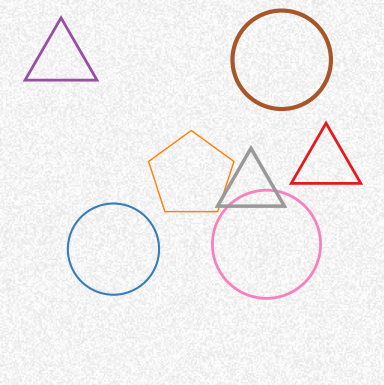[{"shape": "triangle", "thickness": 2, "radius": 0.52, "center": [0.847, 0.576]}, {"shape": "circle", "thickness": 1.5, "radius": 0.59, "center": [0.295, 0.353]}, {"shape": "triangle", "thickness": 2, "radius": 0.54, "center": [0.159, 0.846]}, {"shape": "pentagon", "thickness": 1, "radius": 0.58, "center": [0.497, 0.545]}, {"shape": "circle", "thickness": 3, "radius": 0.64, "center": [0.732, 0.845]}, {"shape": "circle", "thickness": 2, "radius": 0.7, "center": [0.692, 0.366]}, {"shape": "triangle", "thickness": 2.5, "radius": 0.5, "center": [0.652, 0.515]}]